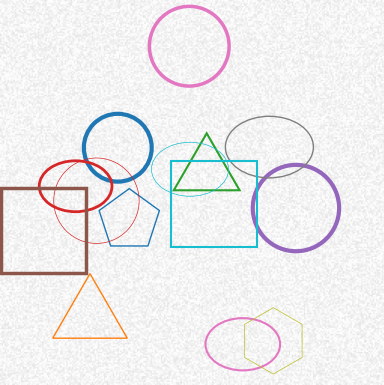[{"shape": "pentagon", "thickness": 1, "radius": 0.41, "center": [0.336, 0.428]}, {"shape": "circle", "thickness": 3, "radius": 0.44, "center": [0.306, 0.616]}, {"shape": "triangle", "thickness": 1, "radius": 0.56, "center": [0.234, 0.177]}, {"shape": "triangle", "thickness": 1.5, "radius": 0.49, "center": [0.537, 0.555]}, {"shape": "oval", "thickness": 2, "radius": 0.47, "center": [0.196, 0.516]}, {"shape": "circle", "thickness": 0.5, "radius": 0.55, "center": [0.25, 0.479]}, {"shape": "circle", "thickness": 3, "radius": 0.56, "center": [0.769, 0.46]}, {"shape": "square", "thickness": 2.5, "radius": 0.55, "center": [0.112, 0.402]}, {"shape": "oval", "thickness": 1.5, "radius": 0.48, "center": [0.631, 0.106]}, {"shape": "circle", "thickness": 2.5, "radius": 0.52, "center": [0.492, 0.88]}, {"shape": "oval", "thickness": 1, "radius": 0.57, "center": [0.7, 0.618]}, {"shape": "hexagon", "thickness": 0.5, "radius": 0.43, "center": [0.71, 0.115]}, {"shape": "oval", "thickness": 0.5, "radius": 0.5, "center": [0.494, 0.56]}, {"shape": "square", "thickness": 1.5, "radius": 0.56, "center": [0.556, 0.47]}]